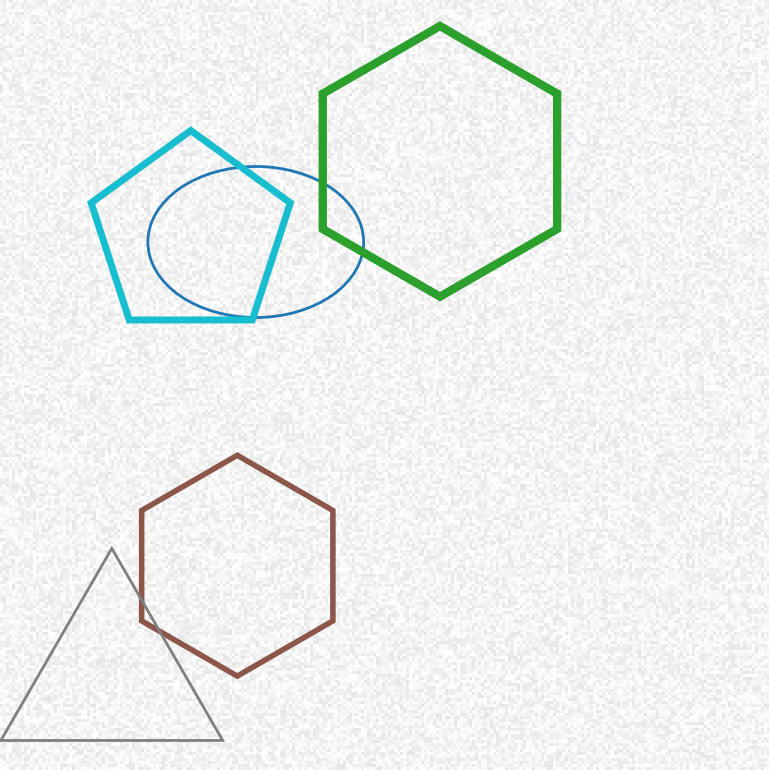[{"shape": "oval", "thickness": 1, "radius": 0.7, "center": [0.332, 0.686]}, {"shape": "hexagon", "thickness": 3, "radius": 0.88, "center": [0.571, 0.79]}, {"shape": "hexagon", "thickness": 2, "radius": 0.72, "center": [0.308, 0.265]}, {"shape": "triangle", "thickness": 1, "radius": 0.83, "center": [0.145, 0.122]}, {"shape": "pentagon", "thickness": 2.5, "radius": 0.68, "center": [0.248, 0.694]}]